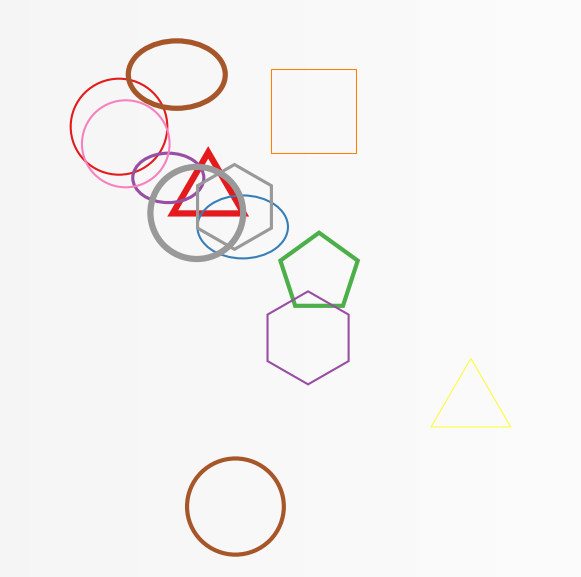[{"shape": "triangle", "thickness": 3, "radius": 0.35, "center": [0.358, 0.665]}, {"shape": "circle", "thickness": 1, "radius": 0.42, "center": [0.205, 0.78]}, {"shape": "oval", "thickness": 1, "radius": 0.39, "center": [0.418, 0.606]}, {"shape": "pentagon", "thickness": 2, "radius": 0.35, "center": [0.549, 0.526]}, {"shape": "oval", "thickness": 1.5, "radius": 0.31, "center": [0.29, 0.691]}, {"shape": "hexagon", "thickness": 1, "radius": 0.4, "center": [0.53, 0.414]}, {"shape": "square", "thickness": 0.5, "radius": 0.37, "center": [0.539, 0.807]}, {"shape": "triangle", "thickness": 0.5, "radius": 0.4, "center": [0.81, 0.299]}, {"shape": "oval", "thickness": 2.5, "radius": 0.42, "center": [0.304, 0.87]}, {"shape": "circle", "thickness": 2, "radius": 0.42, "center": [0.405, 0.122]}, {"shape": "circle", "thickness": 1, "radius": 0.38, "center": [0.216, 0.75]}, {"shape": "hexagon", "thickness": 1.5, "radius": 0.37, "center": [0.403, 0.641]}, {"shape": "circle", "thickness": 3, "radius": 0.4, "center": [0.339, 0.63]}]